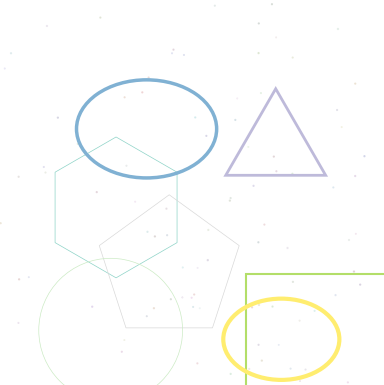[{"shape": "hexagon", "thickness": 0.5, "radius": 0.91, "center": [0.301, 0.461]}, {"shape": "triangle", "thickness": 2, "radius": 0.75, "center": [0.716, 0.62]}, {"shape": "oval", "thickness": 2.5, "radius": 0.91, "center": [0.381, 0.665]}, {"shape": "square", "thickness": 1.5, "radius": 0.91, "center": [0.819, 0.106]}, {"shape": "pentagon", "thickness": 0.5, "radius": 0.96, "center": [0.44, 0.303]}, {"shape": "circle", "thickness": 0.5, "radius": 0.93, "center": [0.287, 0.142]}, {"shape": "oval", "thickness": 3, "radius": 0.75, "center": [0.731, 0.119]}]